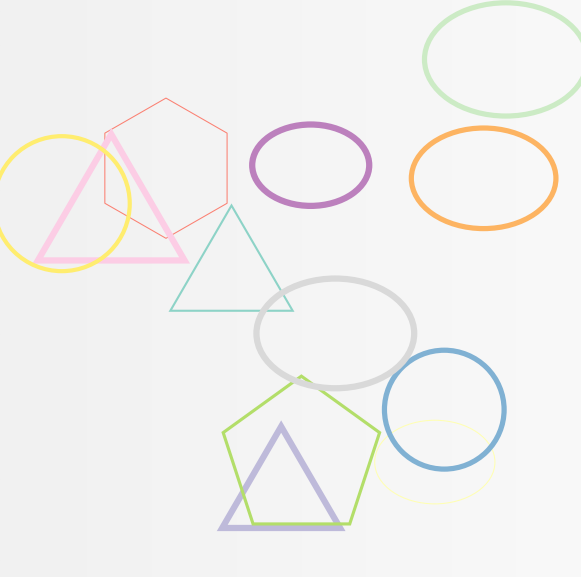[{"shape": "triangle", "thickness": 1, "radius": 0.61, "center": [0.398, 0.522]}, {"shape": "oval", "thickness": 0.5, "radius": 0.52, "center": [0.748, 0.199]}, {"shape": "triangle", "thickness": 3, "radius": 0.59, "center": [0.484, 0.143]}, {"shape": "hexagon", "thickness": 0.5, "radius": 0.61, "center": [0.286, 0.708]}, {"shape": "circle", "thickness": 2.5, "radius": 0.51, "center": [0.764, 0.29]}, {"shape": "oval", "thickness": 2.5, "radius": 0.62, "center": [0.832, 0.69]}, {"shape": "pentagon", "thickness": 1.5, "radius": 0.71, "center": [0.519, 0.206]}, {"shape": "triangle", "thickness": 3, "radius": 0.73, "center": [0.191, 0.621]}, {"shape": "oval", "thickness": 3, "radius": 0.68, "center": [0.577, 0.422]}, {"shape": "oval", "thickness": 3, "radius": 0.5, "center": [0.535, 0.713]}, {"shape": "oval", "thickness": 2.5, "radius": 0.7, "center": [0.87, 0.896]}, {"shape": "circle", "thickness": 2, "radius": 0.58, "center": [0.106, 0.646]}]